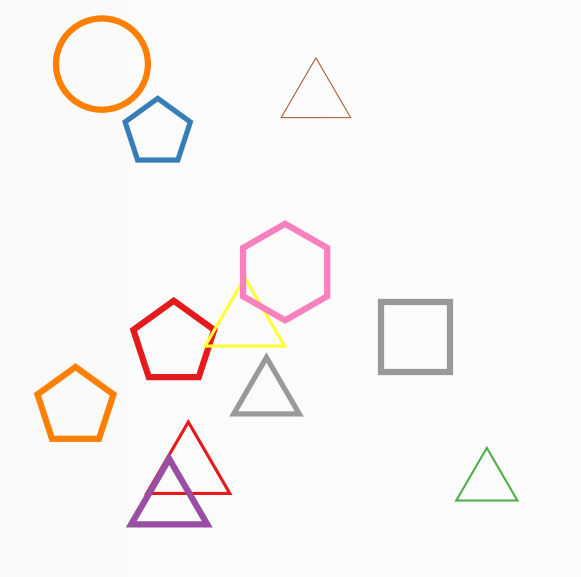[{"shape": "pentagon", "thickness": 3, "radius": 0.37, "center": [0.299, 0.405]}, {"shape": "triangle", "thickness": 1.5, "radius": 0.41, "center": [0.324, 0.186]}, {"shape": "pentagon", "thickness": 2.5, "radius": 0.29, "center": [0.271, 0.77]}, {"shape": "triangle", "thickness": 1, "radius": 0.3, "center": [0.838, 0.163]}, {"shape": "triangle", "thickness": 3, "radius": 0.38, "center": [0.291, 0.129]}, {"shape": "circle", "thickness": 3, "radius": 0.4, "center": [0.175, 0.888]}, {"shape": "pentagon", "thickness": 3, "radius": 0.34, "center": [0.13, 0.295]}, {"shape": "triangle", "thickness": 1.5, "radius": 0.39, "center": [0.421, 0.439]}, {"shape": "triangle", "thickness": 0.5, "radius": 0.35, "center": [0.544, 0.83]}, {"shape": "hexagon", "thickness": 3, "radius": 0.42, "center": [0.491, 0.528]}, {"shape": "triangle", "thickness": 2.5, "radius": 0.33, "center": [0.458, 0.315]}, {"shape": "square", "thickness": 3, "radius": 0.3, "center": [0.715, 0.415]}]